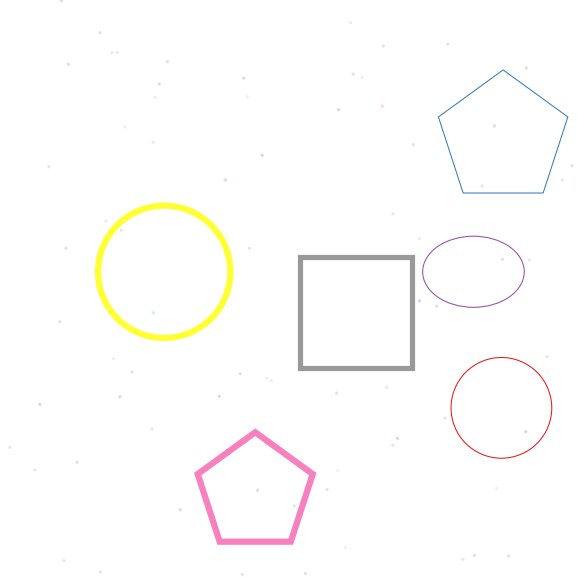[{"shape": "circle", "thickness": 0.5, "radius": 0.44, "center": [0.868, 0.293]}, {"shape": "pentagon", "thickness": 0.5, "radius": 0.59, "center": [0.871, 0.76]}, {"shape": "oval", "thickness": 0.5, "radius": 0.44, "center": [0.82, 0.529]}, {"shape": "circle", "thickness": 3, "radius": 0.57, "center": [0.284, 0.528]}, {"shape": "pentagon", "thickness": 3, "radius": 0.52, "center": [0.442, 0.146]}, {"shape": "square", "thickness": 2.5, "radius": 0.48, "center": [0.616, 0.458]}]